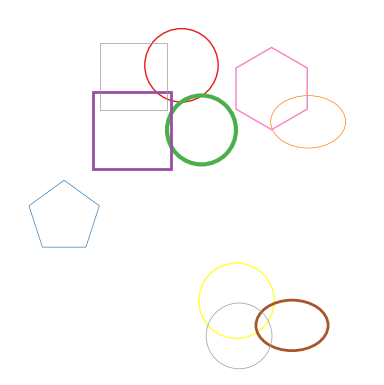[{"shape": "circle", "thickness": 1, "radius": 0.48, "center": [0.471, 0.83]}, {"shape": "pentagon", "thickness": 0.5, "radius": 0.48, "center": [0.167, 0.436]}, {"shape": "circle", "thickness": 3, "radius": 0.45, "center": [0.523, 0.662]}, {"shape": "square", "thickness": 2, "radius": 0.5, "center": [0.343, 0.66]}, {"shape": "oval", "thickness": 0.5, "radius": 0.49, "center": [0.8, 0.684]}, {"shape": "circle", "thickness": 1, "radius": 0.49, "center": [0.614, 0.219]}, {"shape": "oval", "thickness": 2, "radius": 0.47, "center": [0.758, 0.155]}, {"shape": "hexagon", "thickness": 1, "radius": 0.53, "center": [0.706, 0.77]}, {"shape": "circle", "thickness": 0.5, "radius": 0.43, "center": [0.621, 0.127]}, {"shape": "square", "thickness": 0.5, "radius": 0.44, "center": [0.346, 0.801]}]